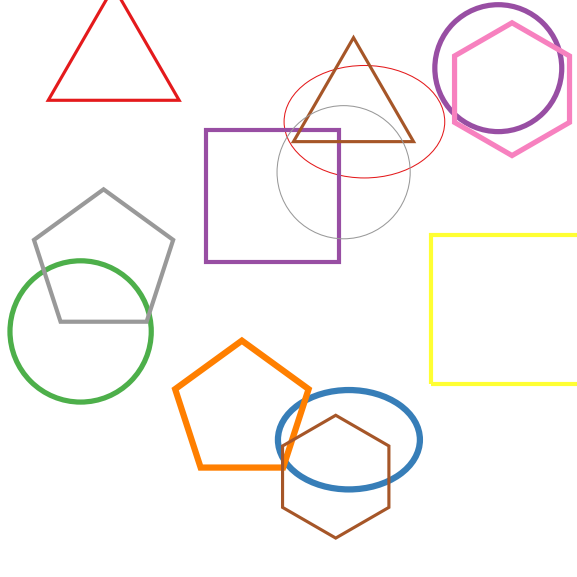[{"shape": "triangle", "thickness": 1.5, "radius": 0.65, "center": [0.197, 0.891]}, {"shape": "oval", "thickness": 0.5, "radius": 0.7, "center": [0.631, 0.788]}, {"shape": "oval", "thickness": 3, "radius": 0.61, "center": [0.604, 0.238]}, {"shape": "circle", "thickness": 2.5, "radius": 0.61, "center": [0.14, 0.425]}, {"shape": "circle", "thickness": 2.5, "radius": 0.55, "center": [0.863, 0.881]}, {"shape": "square", "thickness": 2, "radius": 0.57, "center": [0.472, 0.659]}, {"shape": "pentagon", "thickness": 3, "radius": 0.61, "center": [0.419, 0.288]}, {"shape": "square", "thickness": 2, "radius": 0.65, "center": [0.875, 0.463]}, {"shape": "hexagon", "thickness": 1.5, "radius": 0.53, "center": [0.581, 0.174]}, {"shape": "triangle", "thickness": 1.5, "radius": 0.6, "center": [0.612, 0.814]}, {"shape": "hexagon", "thickness": 2.5, "radius": 0.57, "center": [0.887, 0.845]}, {"shape": "pentagon", "thickness": 2, "radius": 0.63, "center": [0.179, 0.545]}, {"shape": "circle", "thickness": 0.5, "radius": 0.58, "center": [0.595, 0.701]}]